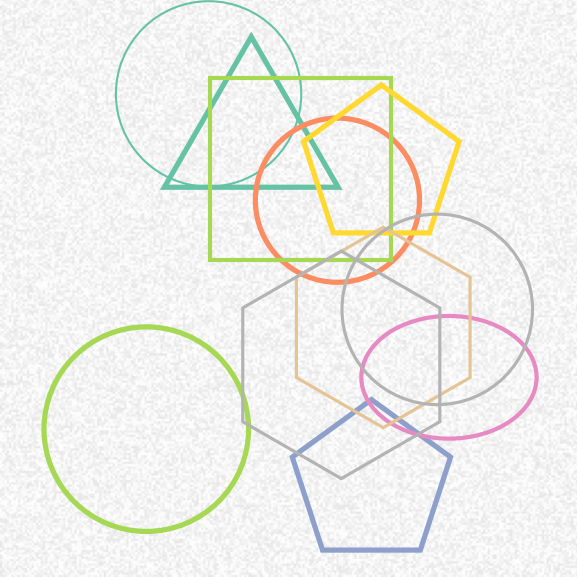[{"shape": "triangle", "thickness": 2.5, "radius": 0.87, "center": [0.435, 0.762]}, {"shape": "circle", "thickness": 1, "radius": 0.8, "center": [0.361, 0.837]}, {"shape": "circle", "thickness": 2.5, "radius": 0.71, "center": [0.584, 0.652]}, {"shape": "pentagon", "thickness": 2.5, "radius": 0.72, "center": [0.643, 0.163]}, {"shape": "oval", "thickness": 2, "radius": 0.76, "center": [0.777, 0.346]}, {"shape": "square", "thickness": 2, "radius": 0.79, "center": [0.52, 0.706]}, {"shape": "circle", "thickness": 2.5, "radius": 0.89, "center": [0.253, 0.256]}, {"shape": "pentagon", "thickness": 2.5, "radius": 0.71, "center": [0.66, 0.71]}, {"shape": "hexagon", "thickness": 1.5, "radius": 0.87, "center": [0.664, 0.432]}, {"shape": "circle", "thickness": 1.5, "radius": 0.82, "center": [0.757, 0.463]}, {"shape": "hexagon", "thickness": 1.5, "radius": 0.99, "center": [0.591, 0.367]}]